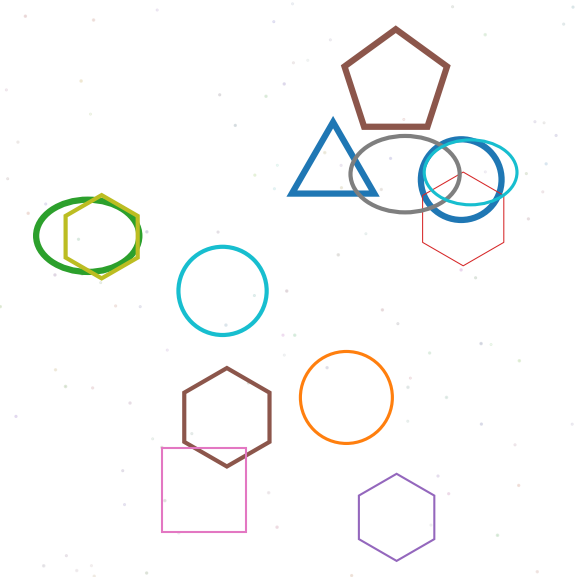[{"shape": "triangle", "thickness": 3, "radius": 0.41, "center": [0.577, 0.705]}, {"shape": "circle", "thickness": 3, "radius": 0.35, "center": [0.799, 0.688]}, {"shape": "circle", "thickness": 1.5, "radius": 0.4, "center": [0.6, 0.311]}, {"shape": "oval", "thickness": 3, "radius": 0.45, "center": [0.152, 0.591]}, {"shape": "hexagon", "thickness": 0.5, "radius": 0.41, "center": [0.802, 0.62]}, {"shape": "hexagon", "thickness": 1, "radius": 0.38, "center": [0.687, 0.103]}, {"shape": "pentagon", "thickness": 3, "radius": 0.47, "center": [0.685, 0.855]}, {"shape": "hexagon", "thickness": 2, "radius": 0.43, "center": [0.393, 0.277]}, {"shape": "square", "thickness": 1, "radius": 0.36, "center": [0.353, 0.151]}, {"shape": "oval", "thickness": 2, "radius": 0.47, "center": [0.701, 0.698]}, {"shape": "hexagon", "thickness": 2, "radius": 0.36, "center": [0.176, 0.589]}, {"shape": "circle", "thickness": 2, "radius": 0.38, "center": [0.385, 0.495]}, {"shape": "oval", "thickness": 1.5, "radius": 0.4, "center": [0.815, 0.701]}]